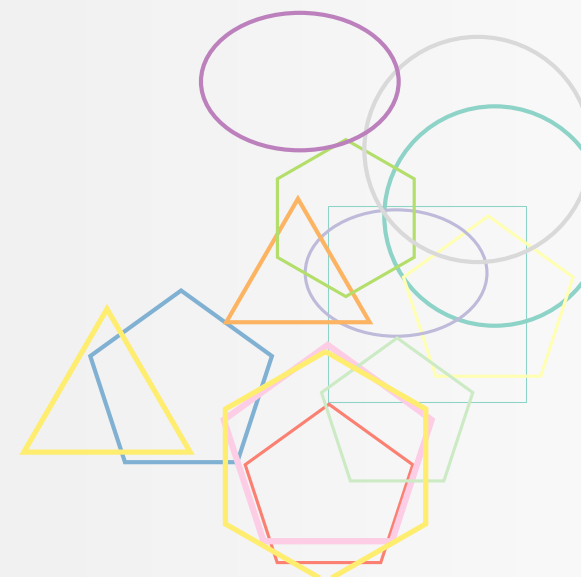[{"shape": "circle", "thickness": 2, "radius": 0.95, "center": [0.851, 0.625]}, {"shape": "square", "thickness": 0.5, "radius": 0.85, "center": [0.734, 0.473]}, {"shape": "pentagon", "thickness": 1.5, "radius": 0.77, "center": [0.84, 0.472]}, {"shape": "oval", "thickness": 1.5, "radius": 0.78, "center": [0.681, 0.526]}, {"shape": "pentagon", "thickness": 1.5, "radius": 0.76, "center": [0.566, 0.148]}, {"shape": "pentagon", "thickness": 2, "radius": 0.82, "center": [0.312, 0.332]}, {"shape": "triangle", "thickness": 2, "radius": 0.71, "center": [0.513, 0.512]}, {"shape": "hexagon", "thickness": 1.5, "radius": 0.68, "center": [0.595, 0.622]}, {"shape": "pentagon", "thickness": 3, "radius": 0.94, "center": [0.564, 0.214]}, {"shape": "circle", "thickness": 2, "radius": 0.98, "center": [0.822, 0.74]}, {"shape": "oval", "thickness": 2, "radius": 0.85, "center": [0.516, 0.858]}, {"shape": "pentagon", "thickness": 1.5, "radius": 0.68, "center": [0.683, 0.277]}, {"shape": "hexagon", "thickness": 2.5, "radius": 0.99, "center": [0.56, 0.191]}, {"shape": "triangle", "thickness": 2.5, "radius": 0.83, "center": [0.184, 0.299]}]